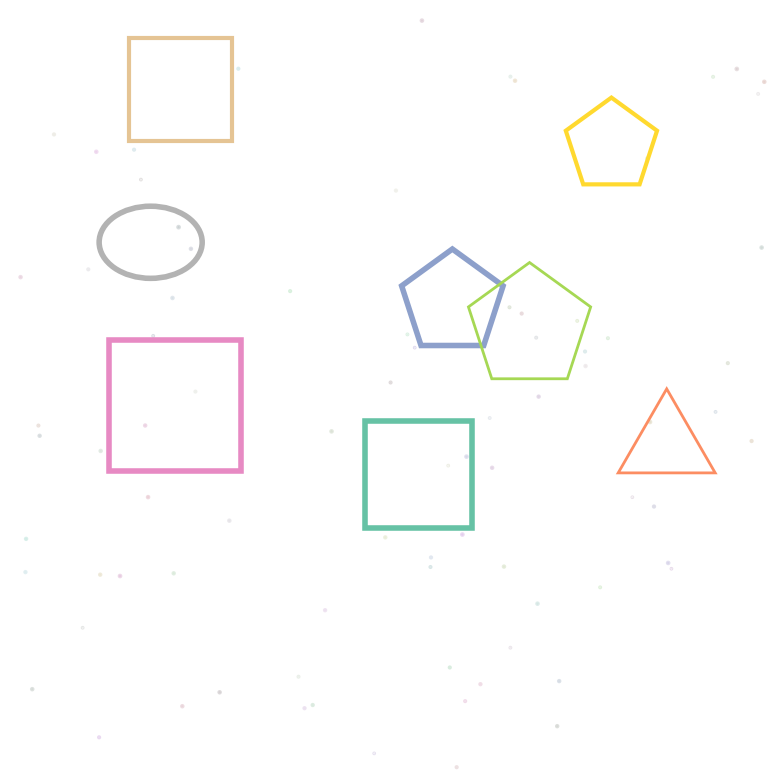[{"shape": "square", "thickness": 2, "radius": 0.35, "center": [0.543, 0.384]}, {"shape": "triangle", "thickness": 1, "radius": 0.36, "center": [0.866, 0.422]}, {"shape": "pentagon", "thickness": 2, "radius": 0.35, "center": [0.587, 0.607]}, {"shape": "square", "thickness": 2, "radius": 0.43, "center": [0.227, 0.473]}, {"shape": "pentagon", "thickness": 1, "radius": 0.42, "center": [0.688, 0.576]}, {"shape": "pentagon", "thickness": 1.5, "radius": 0.31, "center": [0.794, 0.811]}, {"shape": "square", "thickness": 1.5, "radius": 0.33, "center": [0.235, 0.884]}, {"shape": "oval", "thickness": 2, "radius": 0.33, "center": [0.196, 0.685]}]